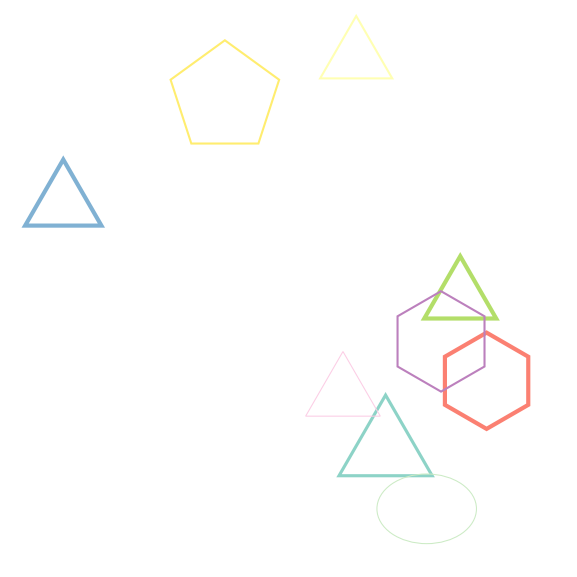[{"shape": "triangle", "thickness": 1.5, "radius": 0.47, "center": [0.668, 0.222]}, {"shape": "triangle", "thickness": 1, "radius": 0.36, "center": [0.617, 0.899]}, {"shape": "hexagon", "thickness": 2, "radius": 0.42, "center": [0.843, 0.34]}, {"shape": "triangle", "thickness": 2, "radius": 0.38, "center": [0.11, 0.647]}, {"shape": "triangle", "thickness": 2, "radius": 0.36, "center": [0.797, 0.484]}, {"shape": "triangle", "thickness": 0.5, "radius": 0.37, "center": [0.594, 0.316]}, {"shape": "hexagon", "thickness": 1, "radius": 0.43, "center": [0.764, 0.408]}, {"shape": "oval", "thickness": 0.5, "radius": 0.43, "center": [0.739, 0.118]}, {"shape": "pentagon", "thickness": 1, "radius": 0.49, "center": [0.389, 0.831]}]